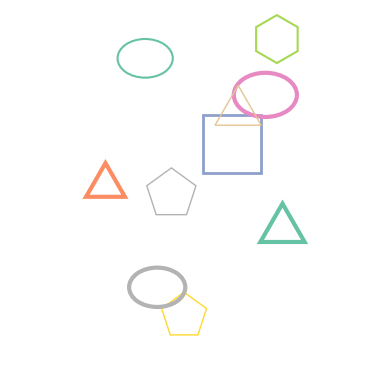[{"shape": "oval", "thickness": 1.5, "radius": 0.36, "center": [0.377, 0.849]}, {"shape": "triangle", "thickness": 3, "radius": 0.33, "center": [0.734, 0.405]}, {"shape": "triangle", "thickness": 3, "radius": 0.29, "center": [0.274, 0.518]}, {"shape": "square", "thickness": 2, "radius": 0.38, "center": [0.602, 0.626]}, {"shape": "oval", "thickness": 3, "radius": 0.41, "center": [0.689, 0.754]}, {"shape": "hexagon", "thickness": 1.5, "radius": 0.31, "center": [0.719, 0.898]}, {"shape": "pentagon", "thickness": 1, "radius": 0.31, "center": [0.478, 0.18]}, {"shape": "triangle", "thickness": 1, "radius": 0.35, "center": [0.618, 0.709]}, {"shape": "oval", "thickness": 3, "radius": 0.36, "center": [0.408, 0.254]}, {"shape": "pentagon", "thickness": 1, "radius": 0.34, "center": [0.445, 0.497]}]